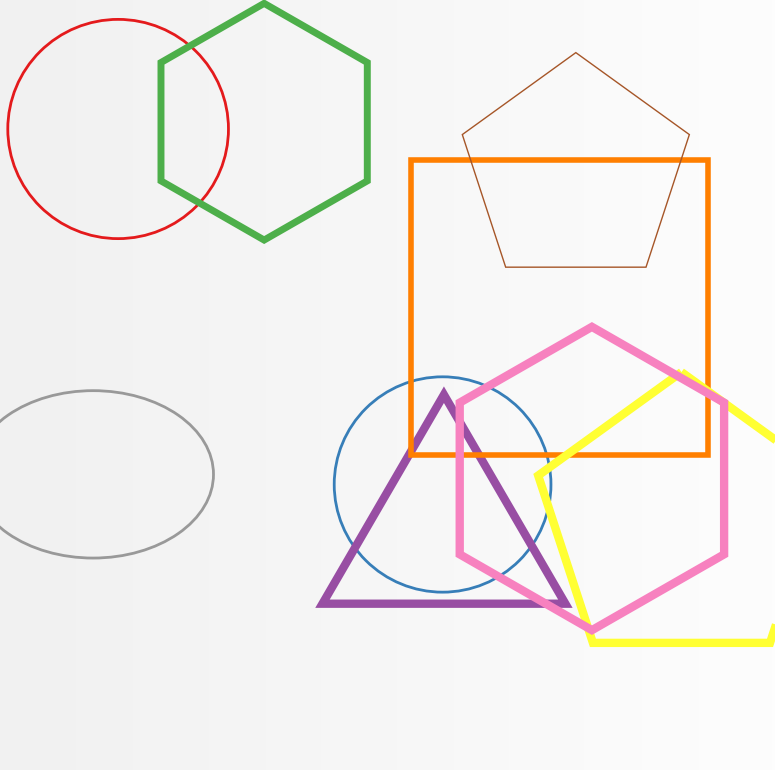[{"shape": "circle", "thickness": 1, "radius": 0.71, "center": [0.152, 0.832]}, {"shape": "circle", "thickness": 1, "radius": 0.7, "center": [0.571, 0.371]}, {"shape": "hexagon", "thickness": 2.5, "radius": 0.77, "center": [0.341, 0.842]}, {"shape": "triangle", "thickness": 3, "radius": 0.9, "center": [0.573, 0.306]}, {"shape": "square", "thickness": 2, "radius": 0.96, "center": [0.722, 0.6]}, {"shape": "pentagon", "thickness": 3, "radius": 0.97, "center": [0.879, 0.322]}, {"shape": "pentagon", "thickness": 0.5, "radius": 0.77, "center": [0.743, 0.778]}, {"shape": "hexagon", "thickness": 3, "radius": 0.98, "center": [0.764, 0.379]}, {"shape": "oval", "thickness": 1, "radius": 0.78, "center": [0.12, 0.384]}]